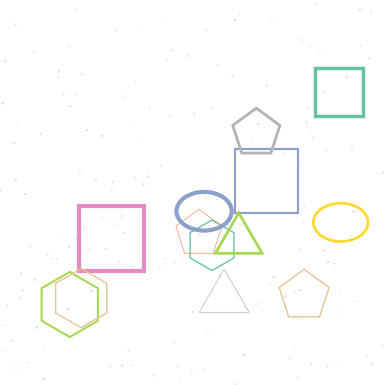[{"shape": "square", "thickness": 2.5, "radius": 0.31, "center": [0.88, 0.761]}, {"shape": "hexagon", "thickness": 1, "radius": 0.33, "center": [0.551, 0.363]}, {"shape": "pentagon", "thickness": 0.5, "radius": 0.31, "center": [0.517, 0.393]}, {"shape": "oval", "thickness": 3, "radius": 0.36, "center": [0.53, 0.451]}, {"shape": "square", "thickness": 1.5, "radius": 0.41, "center": [0.692, 0.53]}, {"shape": "square", "thickness": 3, "radius": 0.42, "center": [0.289, 0.382]}, {"shape": "hexagon", "thickness": 1.5, "radius": 0.42, "center": [0.181, 0.209]}, {"shape": "triangle", "thickness": 2, "radius": 0.35, "center": [0.62, 0.377]}, {"shape": "oval", "thickness": 2, "radius": 0.36, "center": [0.885, 0.422]}, {"shape": "pentagon", "thickness": 1, "radius": 0.34, "center": [0.79, 0.232]}, {"shape": "hexagon", "thickness": 1, "radius": 0.38, "center": [0.211, 0.226]}, {"shape": "triangle", "thickness": 0.5, "radius": 0.37, "center": [0.582, 0.226]}, {"shape": "pentagon", "thickness": 2, "radius": 0.32, "center": [0.666, 0.654]}]